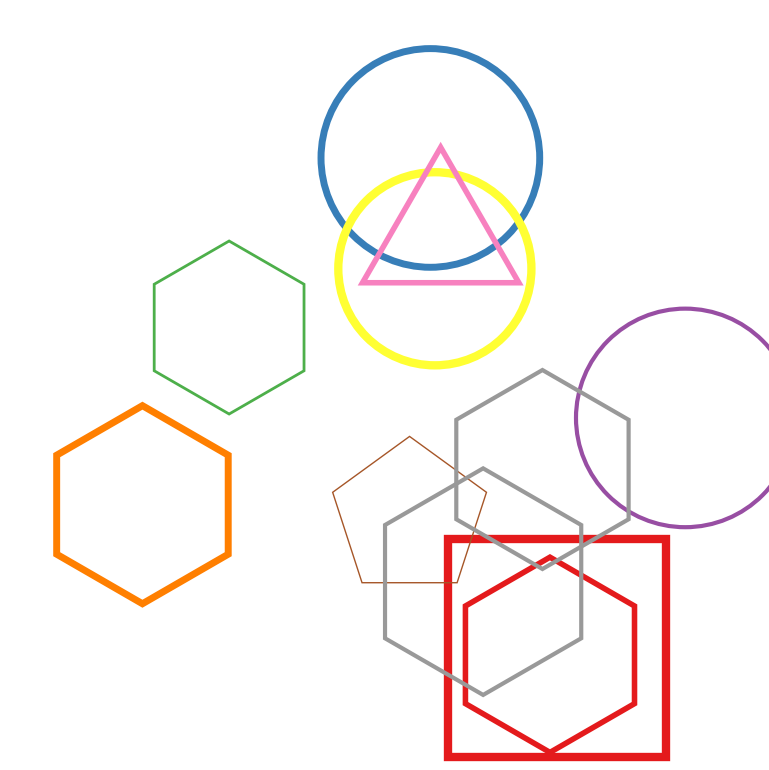[{"shape": "square", "thickness": 3, "radius": 0.71, "center": [0.723, 0.158]}, {"shape": "hexagon", "thickness": 2, "radius": 0.63, "center": [0.714, 0.15]}, {"shape": "circle", "thickness": 2.5, "radius": 0.71, "center": [0.559, 0.795]}, {"shape": "hexagon", "thickness": 1, "radius": 0.56, "center": [0.298, 0.575]}, {"shape": "circle", "thickness": 1.5, "radius": 0.71, "center": [0.89, 0.457]}, {"shape": "hexagon", "thickness": 2.5, "radius": 0.64, "center": [0.185, 0.345]}, {"shape": "circle", "thickness": 3, "radius": 0.63, "center": [0.565, 0.651]}, {"shape": "pentagon", "thickness": 0.5, "radius": 0.53, "center": [0.532, 0.328]}, {"shape": "triangle", "thickness": 2, "radius": 0.59, "center": [0.572, 0.691]}, {"shape": "hexagon", "thickness": 1.5, "radius": 0.74, "center": [0.627, 0.245]}, {"shape": "hexagon", "thickness": 1.5, "radius": 0.65, "center": [0.704, 0.39]}]